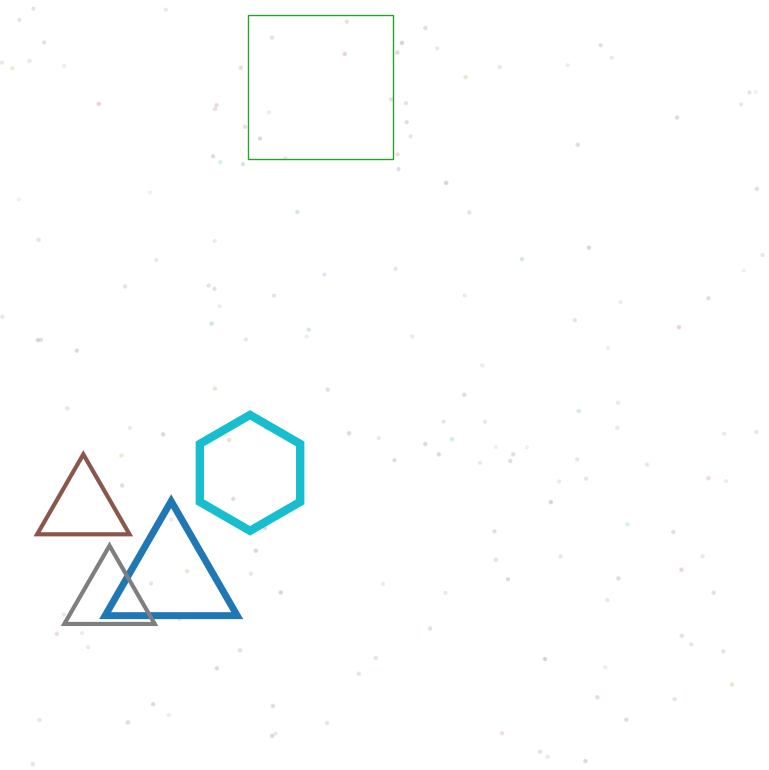[{"shape": "triangle", "thickness": 2.5, "radius": 0.5, "center": [0.222, 0.25]}, {"shape": "square", "thickness": 0.5, "radius": 0.47, "center": [0.416, 0.887]}, {"shape": "triangle", "thickness": 1.5, "radius": 0.35, "center": [0.108, 0.341]}, {"shape": "triangle", "thickness": 1.5, "radius": 0.34, "center": [0.142, 0.224]}, {"shape": "hexagon", "thickness": 3, "radius": 0.38, "center": [0.325, 0.386]}]